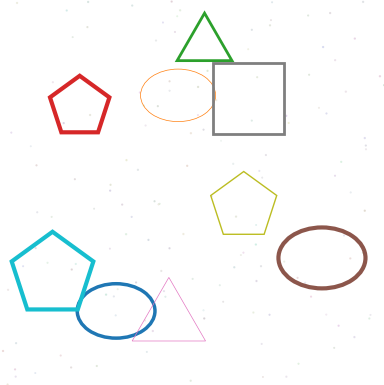[{"shape": "oval", "thickness": 2.5, "radius": 0.5, "center": [0.302, 0.192]}, {"shape": "oval", "thickness": 0.5, "radius": 0.49, "center": [0.463, 0.752]}, {"shape": "triangle", "thickness": 2, "radius": 0.41, "center": [0.531, 0.884]}, {"shape": "pentagon", "thickness": 3, "radius": 0.41, "center": [0.207, 0.722]}, {"shape": "oval", "thickness": 3, "radius": 0.57, "center": [0.836, 0.33]}, {"shape": "triangle", "thickness": 0.5, "radius": 0.55, "center": [0.439, 0.169]}, {"shape": "square", "thickness": 2, "radius": 0.46, "center": [0.644, 0.745]}, {"shape": "pentagon", "thickness": 1, "radius": 0.45, "center": [0.633, 0.464]}, {"shape": "pentagon", "thickness": 3, "radius": 0.56, "center": [0.136, 0.286]}]